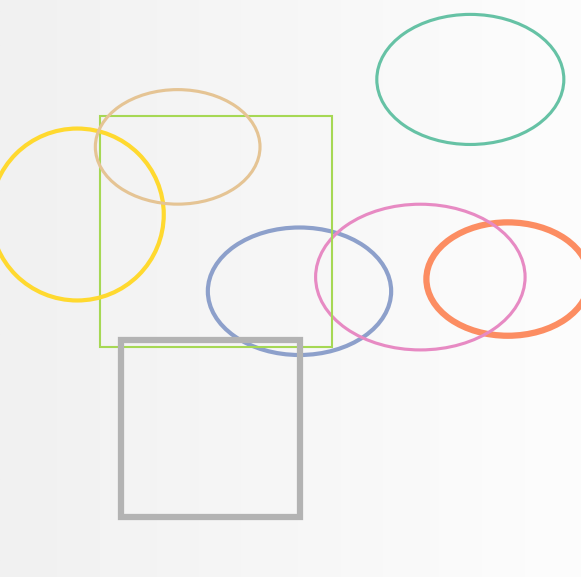[{"shape": "oval", "thickness": 1.5, "radius": 0.8, "center": [0.809, 0.862]}, {"shape": "oval", "thickness": 3, "radius": 0.7, "center": [0.874, 0.516]}, {"shape": "oval", "thickness": 2, "radius": 0.79, "center": [0.515, 0.495]}, {"shape": "oval", "thickness": 1.5, "radius": 0.9, "center": [0.723, 0.519]}, {"shape": "square", "thickness": 1, "radius": 1.0, "center": [0.372, 0.598]}, {"shape": "circle", "thickness": 2, "radius": 0.74, "center": [0.133, 0.628]}, {"shape": "oval", "thickness": 1.5, "radius": 0.71, "center": [0.306, 0.745]}, {"shape": "square", "thickness": 3, "radius": 0.77, "center": [0.363, 0.257]}]